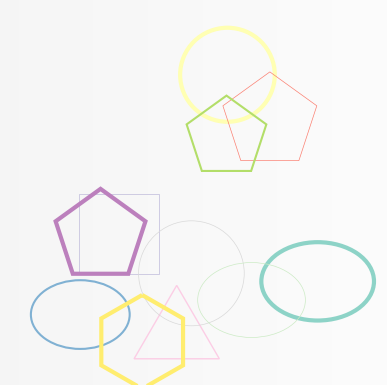[{"shape": "oval", "thickness": 3, "radius": 0.73, "center": [0.82, 0.269]}, {"shape": "circle", "thickness": 3, "radius": 0.61, "center": [0.587, 0.806]}, {"shape": "square", "thickness": 0.5, "radius": 0.52, "center": [0.307, 0.393]}, {"shape": "pentagon", "thickness": 0.5, "radius": 0.64, "center": [0.696, 0.686]}, {"shape": "oval", "thickness": 1.5, "radius": 0.64, "center": [0.207, 0.183]}, {"shape": "pentagon", "thickness": 1.5, "radius": 0.54, "center": [0.584, 0.643]}, {"shape": "triangle", "thickness": 1, "radius": 0.64, "center": [0.456, 0.132]}, {"shape": "circle", "thickness": 0.5, "radius": 0.68, "center": [0.494, 0.29]}, {"shape": "pentagon", "thickness": 3, "radius": 0.61, "center": [0.259, 0.388]}, {"shape": "oval", "thickness": 0.5, "radius": 0.69, "center": [0.649, 0.221]}, {"shape": "hexagon", "thickness": 3, "radius": 0.61, "center": [0.367, 0.112]}]